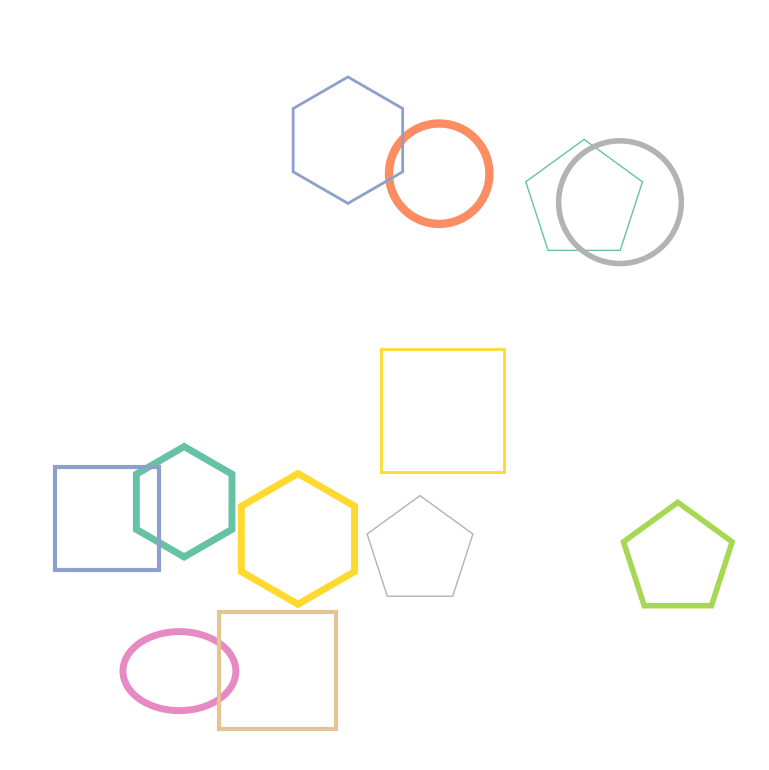[{"shape": "hexagon", "thickness": 2.5, "radius": 0.36, "center": [0.239, 0.348]}, {"shape": "pentagon", "thickness": 0.5, "radius": 0.4, "center": [0.759, 0.739]}, {"shape": "circle", "thickness": 3, "radius": 0.33, "center": [0.57, 0.774]}, {"shape": "square", "thickness": 1.5, "radius": 0.34, "center": [0.139, 0.326]}, {"shape": "hexagon", "thickness": 1, "radius": 0.41, "center": [0.452, 0.818]}, {"shape": "oval", "thickness": 2.5, "radius": 0.37, "center": [0.233, 0.128]}, {"shape": "pentagon", "thickness": 2, "radius": 0.37, "center": [0.88, 0.273]}, {"shape": "hexagon", "thickness": 2.5, "radius": 0.42, "center": [0.387, 0.3]}, {"shape": "square", "thickness": 1, "radius": 0.4, "center": [0.575, 0.467]}, {"shape": "square", "thickness": 1.5, "radius": 0.38, "center": [0.36, 0.129]}, {"shape": "pentagon", "thickness": 0.5, "radius": 0.36, "center": [0.545, 0.284]}, {"shape": "circle", "thickness": 2, "radius": 0.4, "center": [0.805, 0.737]}]